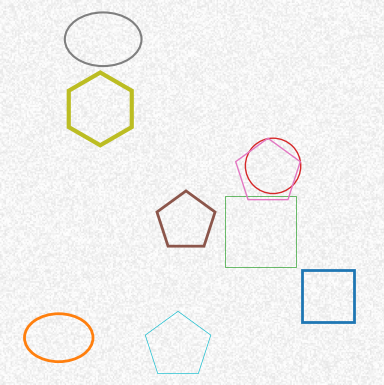[{"shape": "square", "thickness": 2, "radius": 0.34, "center": [0.852, 0.232]}, {"shape": "oval", "thickness": 2, "radius": 0.44, "center": [0.153, 0.123]}, {"shape": "square", "thickness": 0.5, "radius": 0.46, "center": [0.677, 0.398]}, {"shape": "circle", "thickness": 1, "radius": 0.36, "center": [0.709, 0.569]}, {"shape": "pentagon", "thickness": 2, "radius": 0.4, "center": [0.483, 0.425]}, {"shape": "pentagon", "thickness": 1, "radius": 0.44, "center": [0.696, 0.553]}, {"shape": "oval", "thickness": 1.5, "radius": 0.5, "center": [0.268, 0.898]}, {"shape": "hexagon", "thickness": 3, "radius": 0.47, "center": [0.26, 0.717]}, {"shape": "pentagon", "thickness": 0.5, "radius": 0.45, "center": [0.462, 0.102]}]